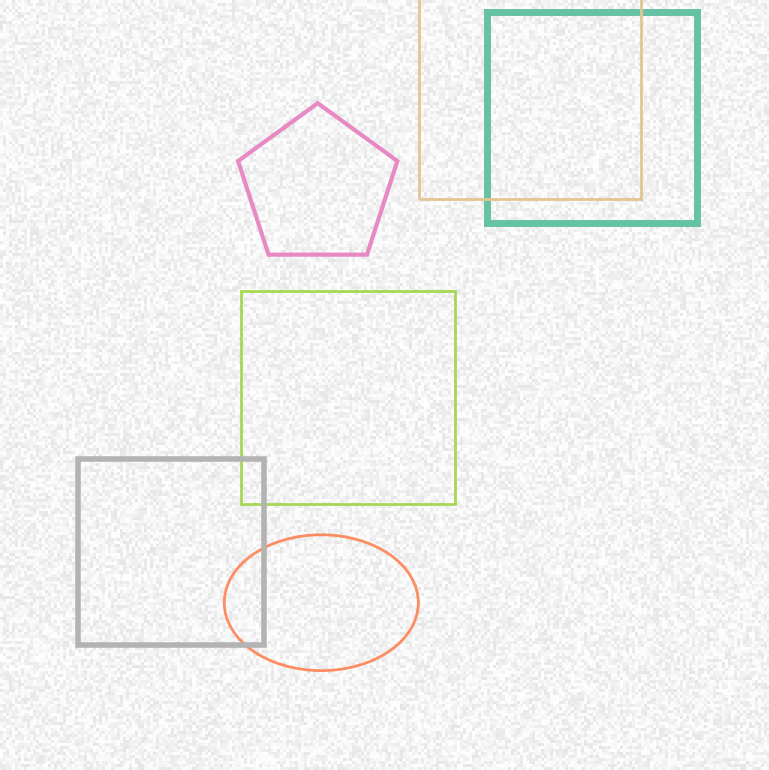[{"shape": "square", "thickness": 2.5, "radius": 0.68, "center": [0.769, 0.847]}, {"shape": "oval", "thickness": 1, "radius": 0.63, "center": [0.417, 0.217]}, {"shape": "pentagon", "thickness": 1.5, "radius": 0.54, "center": [0.413, 0.757]}, {"shape": "square", "thickness": 1, "radius": 0.69, "center": [0.452, 0.484]}, {"shape": "square", "thickness": 1, "radius": 0.72, "center": [0.688, 0.886]}, {"shape": "square", "thickness": 2, "radius": 0.6, "center": [0.222, 0.283]}]